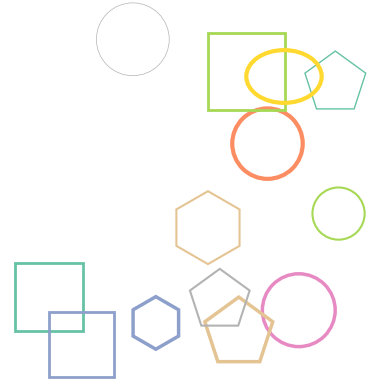[{"shape": "pentagon", "thickness": 1, "radius": 0.42, "center": [0.871, 0.784]}, {"shape": "square", "thickness": 2, "radius": 0.44, "center": [0.127, 0.228]}, {"shape": "circle", "thickness": 3, "radius": 0.46, "center": [0.695, 0.627]}, {"shape": "hexagon", "thickness": 2.5, "radius": 0.34, "center": [0.405, 0.161]}, {"shape": "square", "thickness": 2, "radius": 0.42, "center": [0.212, 0.105]}, {"shape": "circle", "thickness": 2.5, "radius": 0.47, "center": [0.776, 0.194]}, {"shape": "circle", "thickness": 1.5, "radius": 0.34, "center": [0.879, 0.445]}, {"shape": "square", "thickness": 2, "radius": 0.5, "center": [0.64, 0.815]}, {"shape": "oval", "thickness": 3, "radius": 0.49, "center": [0.738, 0.801]}, {"shape": "pentagon", "thickness": 2.5, "radius": 0.46, "center": [0.62, 0.136]}, {"shape": "hexagon", "thickness": 1.5, "radius": 0.47, "center": [0.54, 0.409]}, {"shape": "pentagon", "thickness": 1.5, "radius": 0.41, "center": [0.571, 0.22]}, {"shape": "circle", "thickness": 0.5, "radius": 0.47, "center": [0.345, 0.898]}]